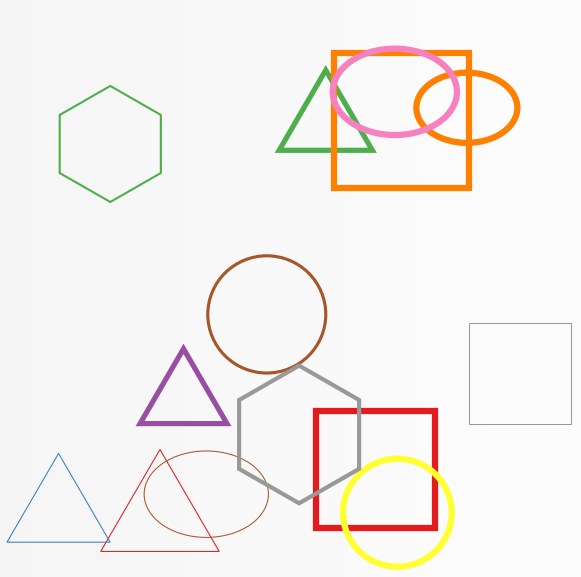[{"shape": "square", "thickness": 3, "radius": 0.51, "center": [0.646, 0.186]}, {"shape": "triangle", "thickness": 0.5, "radius": 0.59, "center": [0.275, 0.103]}, {"shape": "triangle", "thickness": 0.5, "radius": 0.51, "center": [0.101, 0.112]}, {"shape": "triangle", "thickness": 2.5, "radius": 0.46, "center": [0.56, 0.785]}, {"shape": "hexagon", "thickness": 1, "radius": 0.5, "center": [0.19, 0.75]}, {"shape": "triangle", "thickness": 2.5, "radius": 0.43, "center": [0.316, 0.309]}, {"shape": "square", "thickness": 3, "radius": 0.58, "center": [0.691, 0.791]}, {"shape": "oval", "thickness": 3, "radius": 0.43, "center": [0.803, 0.813]}, {"shape": "circle", "thickness": 3, "radius": 0.47, "center": [0.684, 0.111]}, {"shape": "oval", "thickness": 0.5, "radius": 0.53, "center": [0.355, 0.143]}, {"shape": "circle", "thickness": 1.5, "radius": 0.51, "center": [0.459, 0.455]}, {"shape": "oval", "thickness": 3, "radius": 0.53, "center": [0.679, 0.84]}, {"shape": "square", "thickness": 0.5, "radius": 0.44, "center": [0.895, 0.353]}, {"shape": "hexagon", "thickness": 2, "radius": 0.6, "center": [0.515, 0.247]}]